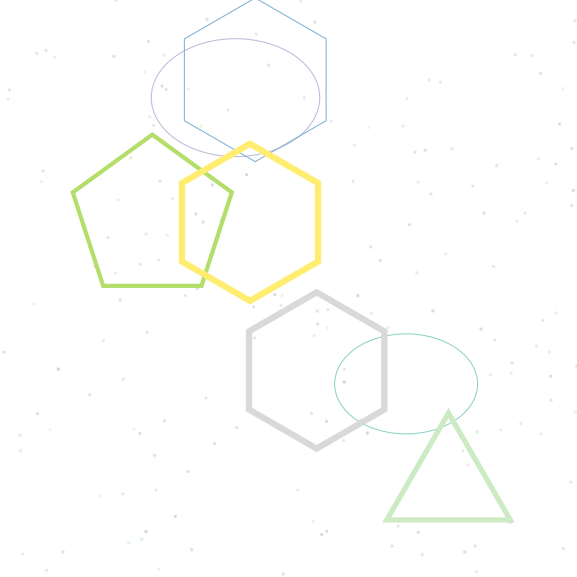[{"shape": "oval", "thickness": 0.5, "radius": 0.62, "center": [0.703, 0.334]}, {"shape": "oval", "thickness": 0.5, "radius": 0.73, "center": [0.408, 0.83]}, {"shape": "hexagon", "thickness": 0.5, "radius": 0.71, "center": [0.442, 0.861]}, {"shape": "pentagon", "thickness": 2, "radius": 0.72, "center": [0.264, 0.621]}, {"shape": "hexagon", "thickness": 3, "radius": 0.68, "center": [0.548, 0.358]}, {"shape": "triangle", "thickness": 2.5, "radius": 0.62, "center": [0.777, 0.161]}, {"shape": "hexagon", "thickness": 3, "radius": 0.68, "center": [0.433, 0.614]}]